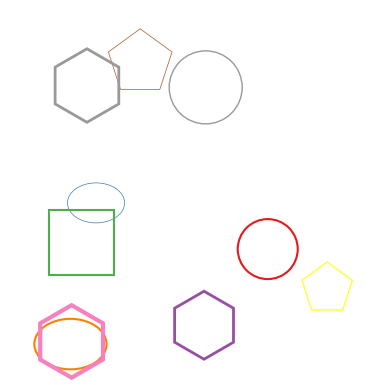[{"shape": "circle", "thickness": 1.5, "radius": 0.39, "center": [0.695, 0.353]}, {"shape": "oval", "thickness": 0.5, "radius": 0.37, "center": [0.249, 0.473]}, {"shape": "square", "thickness": 1.5, "radius": 0.42, "center": [0.212, 0.371]}, {"shape": "hexagon", "thickness": 2, "radius": 0.44, "center": [0.53, 0.155]}, {"shape": "oval", "thickness": 1.5, "radius": 0.47, "center": [0.183, 0.106]}, {"shape": "pentagon", "thickness": 1, "radius": 0.34, "center": [0.85, 0.251]}, {"shape": "pentagon", "thickness": 0.5, "radius": 0.43, "center": [0.364, 0.838]}, {"shape": "hexagon", "thickness": 3, "radius": 0.47, "center": [0.186, 0.113]}, {"shape": "hexagon", "thickness": 2, "radius": 0.48, "center": [0.226, 0.778]}, {"shape": "circle", "thickness": 1, "radius": 0.47, "center": [0.534, 0.773]}]